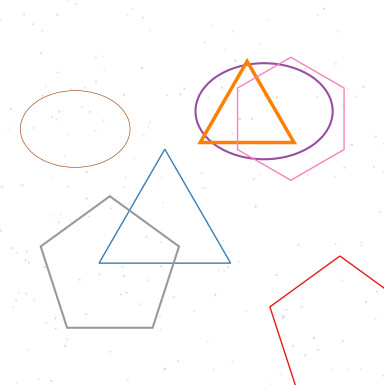[{"shape": "pentagon", "thickness": 1, "radius": 0.96, "center": [0.883, 0.144]}, {"shape": "triangle", "thickness": 1, "radius": 0.99, "center": [0.428, 0.415]}, {"shape": "oval", "thickness": 1.5, "radius": 0.89, "center": [0.686, 0.711]}, {"shape": "triangle", "thickness": 2.5, "radius": 0.7, "center": [0.642, 0.7]}, {"shape": "oval", "thickness": 0.5, "radius": 0.71, "center": [0.195, 0.665]}, {"shape": "hexagon", "thickness": 1, "radius": 0.8, "center": [0.755, 0.691]}, {"shape": "pentagon", "thickness": 1.5, "radius": 0.94, "center": [0.285, 0.301]}]